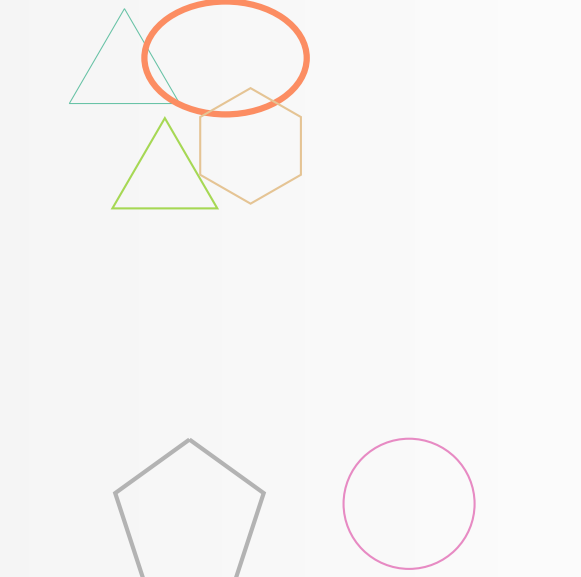[{"shape": "triangle", "thickness": 0.5, "radius": 0.55, "center": [0.214, 0.875]}, {"shape": "oval", "thickness": 3, "radius": 0.7, "center": [0.388, 0.899]}, {"shape": "circle", "thickness": 1, "radius": 0.56, "center": [0.704, 0.127]}, {"shape": "triangle", "thickness": 1, "radius": 0.52, "center": [0.284, 0.69]}, {"shape": "hexagon", "thickness": 1, "radius": 0.5, "center": [0.431, 0.746]}, {"shape": "pentagon", "thickness": 2, "radius": 0.67, "center": [0.326, 0.104]}]